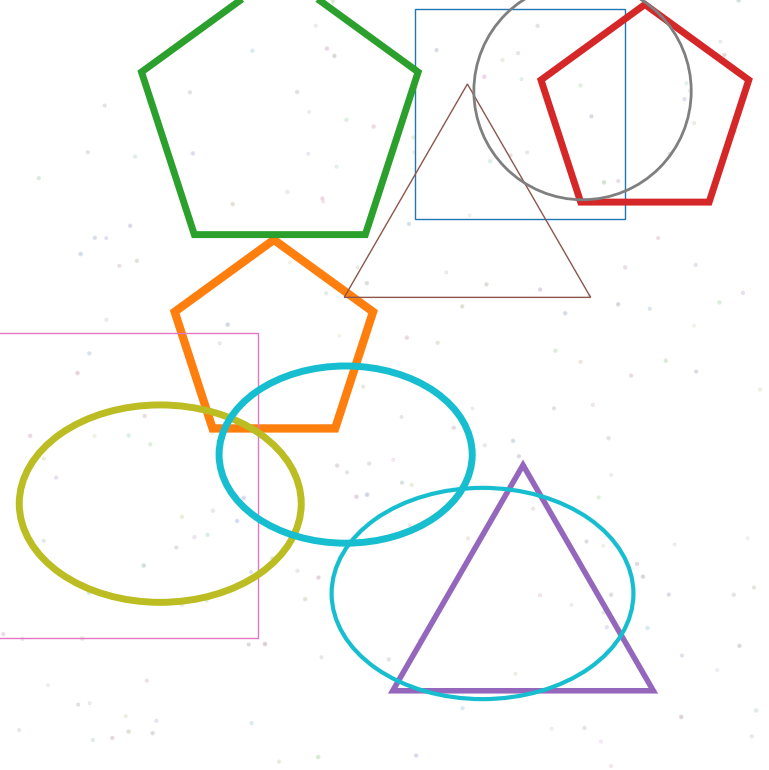[{"shape": "square", "thickness": 0.5, "radius": 0.68, "center": [0.675, 0.852]}, {"shape": "pentagon", "thickness": 3, "radius": 0.68, "center": [0.356, 0.553]}, {"shape": "pentagon", "thickness": 2.5, "radius": 0.94, "center": [0.363, 0.848]}, {"shape": "pentagon", "thickness": 2.5, "radius": 0.71, "center": [0.838, 0.852]}, {"shape": "triangle", "thickness": 2, "radius": 0.98, "center": [0.679, 0.201]}, {"shape": "triangle", "thickness": 0.5, "radius": 0.92, "center": [0.607, 0.706]}, {"shape": "square", "thickness": 0.5, "radius": 0.99, "center": [0.137, 0.37]}, {"shape": "circle", "thickness": 1, "radius": 0.71, "center": [0.757, 0.882]}, {"shape": "oval", "thickness": 2.5, "radius": 0.92, "center": [0.208, 0.346]}, {"shape": "oval", "thickness": 2.5, "radius": 0.82, "center": [0.449, 0.41]}, {"shape": "oval", "thickness": 1.5, "radius": 0.98, "center": [0.627, 0.229]}]